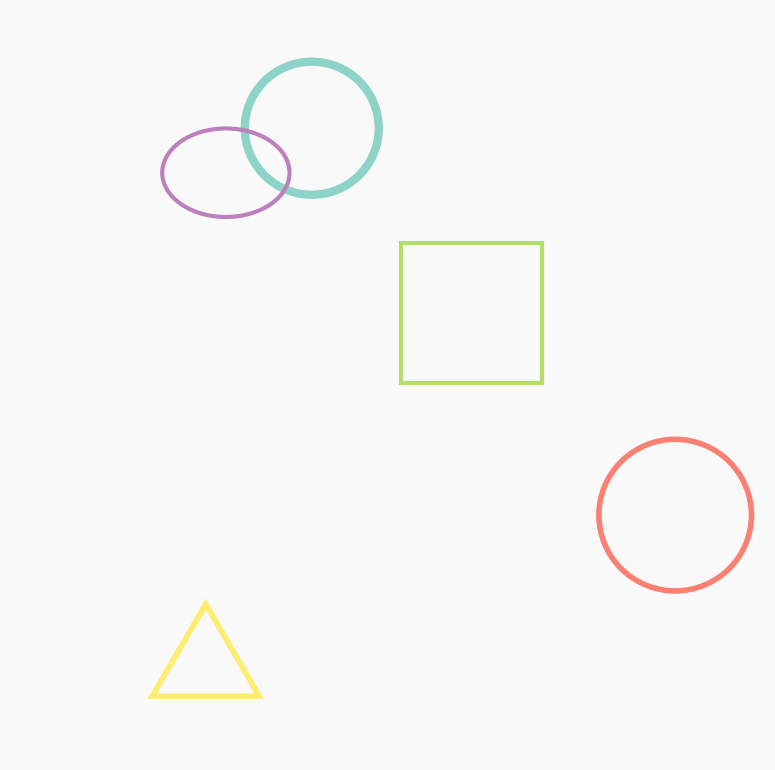[{"shape": "circle", "thickness": 3, "radius": 0.43, "center": [0.402, 0.833]}, {"shape": "circle", "thickness": 2, "radius": 0.49, "center": [0.871, 0.331]}, {"shape": "square", "thickness": 1.5, "radius": 0.45, "center": [0.608, 0.594]}, {"shape": "oval", "thickness": 1.5, "radius": 0.41, "center": [0.291, 0.776]}, {"shape": "triangle", "thickness": 2, "radius": 0.4, "center": [0.265, 0.136]}]